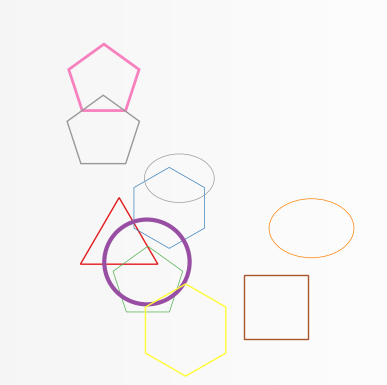[{"shape": "triangle", "thickness": 1, "radius": 0.58, "center": [0.307, 0.371]}, {"shape": "hexagon", "thickness": 0.5, "radius": 0.53, "center": [0.437, 0.46]}, {"shape": "pentagon", "thickness": 0.5, "radius": 0.47, "center": [0.382, 0.266]}, {"shape": "circle", "thickness": 3, "radius": 0.55, "center": [0.379, 0.32]}, {"shape": "oval", "thickness": 0.5, "radius": 0.55, "center": [0.804, 0.407]}, {"shape": "hexagon", "thickness": 1, "radius": 0.6, "center": [0.479, 0.143]}, {"shape": "square", "thickness": 1, "radius": 0.41, "center": [0.711, 0.203]}, {"shape": "pentagon", "thickness": 2, "radius": 0.48, "center": [0.268, 0.79]}, {"shape": "oval", "thickness": 0.5, "radius": 0.45, "center": [0.463, 0.537]}, {"shape": "pentagon", "thickness": 1, "radius": 0.49, "center": [0.267, 0.654]}]